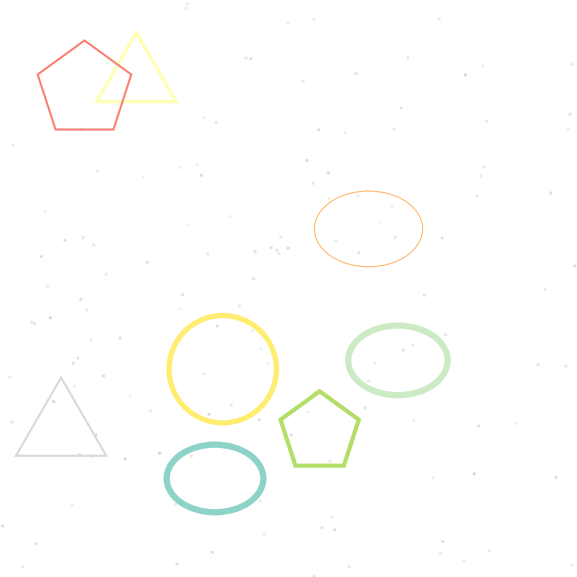[{"shape": "oval", "thickness": 3, "radius": 0.42, "center": [0.372, 0.171]}, {"shape": "triangle", "thickness": 1.5, "radius": 0.4, "center": [0.236, 0.863]}, {"shape": "pentagon", "thickness": 1, "radius": 0.43, "center": [0.146, 0.844]}, {"shape": "oval", "thickness": 0.5, "radius": 0.47, "center": [0.638, 0.603]}, {"shape": "pentagon", "thickness": 2, "radius": 0.36, "center": [0.554, 0.25]}, {"shape": "triangle", "thickness": 1, "radius": 0.45, "center": [0.106, 0.255]}, {"shape": "oval", "thickness": 3, "radius": 0.43, "center": [0.689, 0.375]}, {"shape": "circle", "thickness": 2.5, "radius": 0.46, "center": [0.386, 0.36]}]